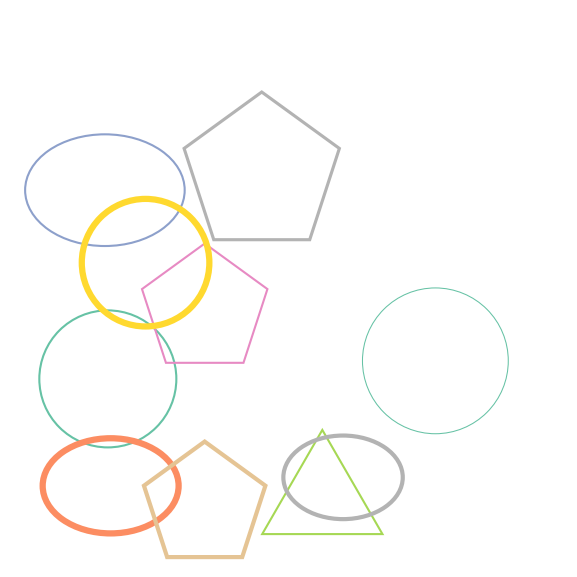[{"shape": "circle", "thickness": 1, "radius": 0.59, "center": [0.187, 0.343]}, {"shape": "circle", "thickness": 0.5, "radius": 0.63, "center": [0.754, 0.374]}, {"shape": "oval", "thickness": 3, "radius": 0.59, "center": [0.192, 0.158]}, {"shape": "oval", "thickness": 1, "radius": 0.69, "center": [0.182, 0.67]}, {"shape": "pentagon", "thickness": 1, "radius": 0.57, "center": [0.354, 0.463]}, {"shape": "triangle", "thickness": 1, "radius": 0.6, "center": [0.558, 0.134]}, {"shape": "circle", "thickness": 3, "radius": 0.55, "center": [0.252, 0.544]}, {"shape": "pentagon", "thickness": 2, "radius": 0.55, "center": [0.354, 0.124]}, {"shape": "oval", "thickness": 2, "radius": 0.52, "center": [0.594, 0.173]}, {"shape": "pentagon", "thickness": 1.5, "radius": 0.71, "center": [0.453, 0.698]}]